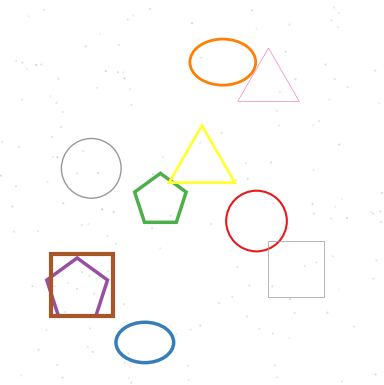[{"shape": "circle", "thickness": 1.5, "radius": 0.39, "center": [0.666, 0.426]}, {"shape": "oval", "thickness": 2.5, "radius": 0.37, "center": [0.376, 0.11]}, {"shape": "pentagon", "thickness": 2.5, "radius": 0.35, "center": [0.417, 0.479]}, {"shape": "pentagon", "thickness": 2.5, "radius": 0.41, "center": [0.2, 0.247]}, {"shape": "oval", "thickness": 2, "radius": 0.43, "center": [0.579, 0.839]}, {"shape": "triangle", "thickness": 2, "radius": 0.49, "center": [0.525, 0.575]}, {"shape": "square", "thickness": 3, "radius": 0.4, "center": [0.213, 0.259]}, {"shape": "triangle", "thickness": 0.5, "radius": 0.46, "center": [0.697, 0.783]}, {"shape": "square", "thickness": 0.5, "radius": 0.36, "center": [0.769, 0.301]}, {"shape": "circle", "thickness": 1, "radius": 0.39, "center": [0.237, 0.563]}]